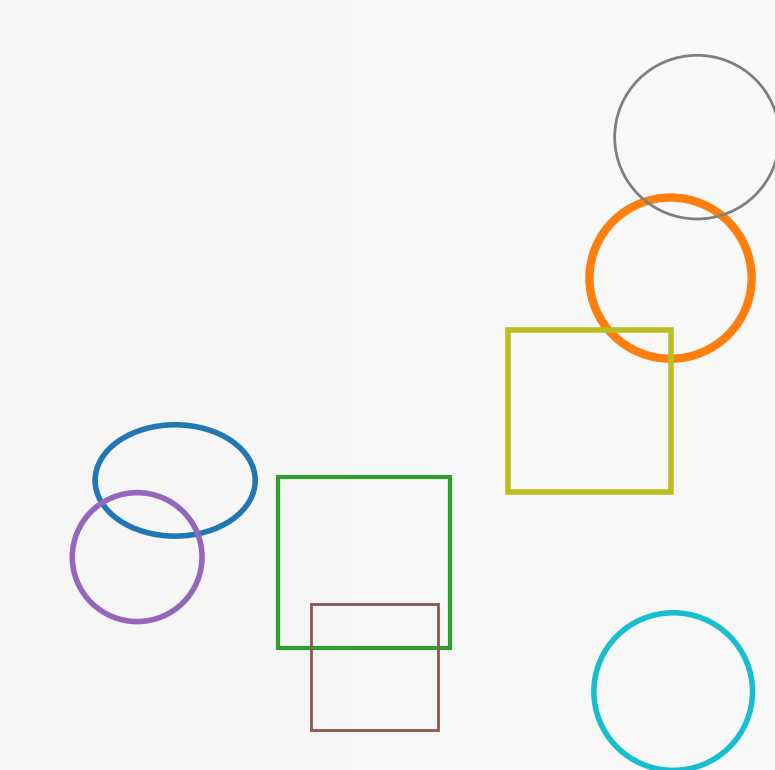[{"shape": "oval", "thickness": 2, "radius": 0.52, "center": [0.226, 0.376]}, {"shape": "circle", "thickness": 3, "radius": 0.52, "center": [0.865, 0.639]}, {"shape": "square", "thickness": 1.5, "radius": 0.55, "center": [0.469, 0.269]}, {"shape": "circle", "thickness": 2, "radius": 0.42, "center": [0.177, 0.276]}, {"shape": "square", "thickness": 1, "radius": 0.41, "center": [0.483, 0.134]}, {"shape": "circle", "thickness": 1, "radius": 0.53, "center": [0.899, 0.822]}, {"shape": "square", "thickness": 2, "radius": 0.53, "center": [0.761, 0.466]}, {"shape": "circle", "thickness": 2, "radius": 0.51, "center": [0.869, 0.102]}]